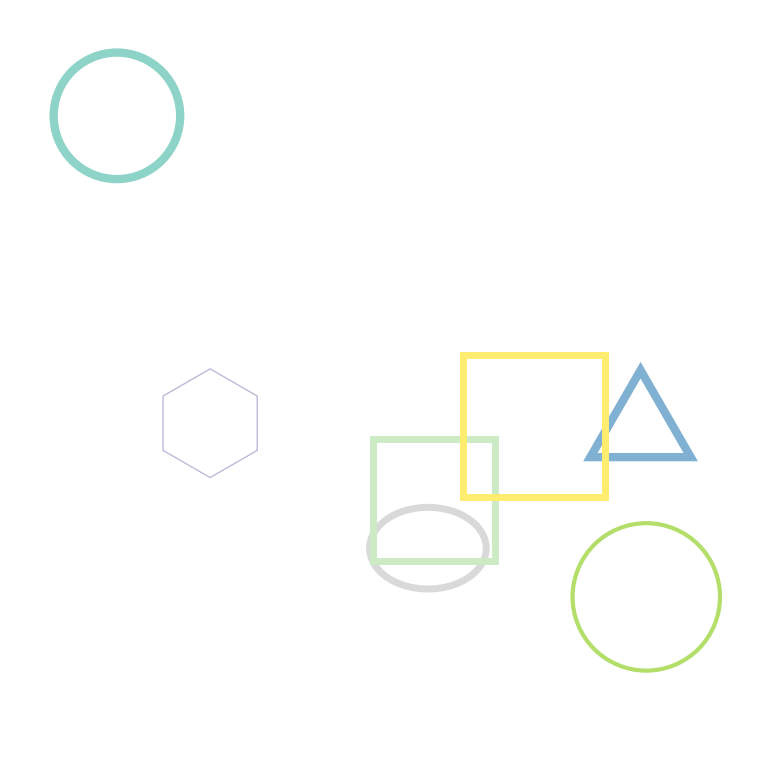[{"shape": "circle", "thickness": 3, "radius": 0.41, "center": [0.152, 0.85]}, {"shape": "hexagon", "thickness": 0.5, "radius": 0.35, "center": [0.273, 0.45]}, {"shape": "triangle", "thickness": 3, "radius": 0.38, "center": [0.832, 0.444]}, {"shape": "circle", "thickness": 1.5, "radius": 0.48, "center": [0.839, 0.225]}, {"shape": "oval", "thickness": 2.5, "radius": 0.38, "center": [0.556, 0.288]}, {"shape": "square", "thickness": 2.5, "radius": 0.4, "center": [0.563, 0.35]}, {"shape": "square", "thickness": 2.5, "radius": 0.46, "center": [0.694, 0.447]}]